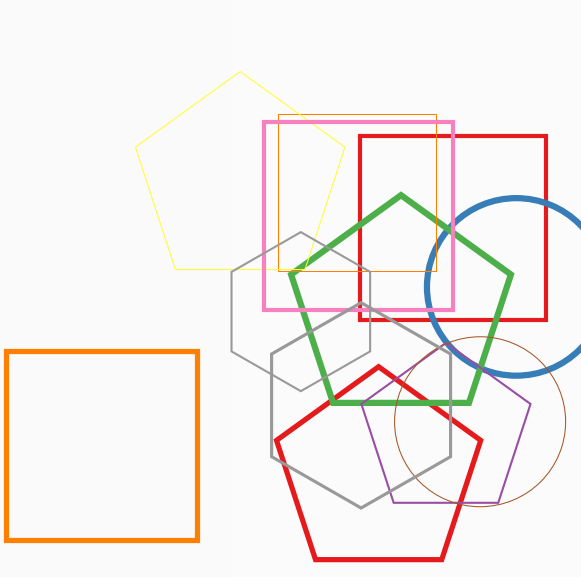[{"shape": "square", "thickness": 2, "radius": 0.8, "center": [0.779, 0.604]}, {"shape": "pentagon", "thickness": 2.5, "radius": 0.92, "center": [0.651, 0.179]}, {"shape": "circle", "thickness": 3, "radius": 0.77, "center": [0.888, 0.502]}, {"shape": "pentagon", "thickness": 3, "radius": 0.99, "center": [0.69, 0.462]}, {"shape": "pentagon", "thickness": 1, "radius": 0.77, "center": [0.767, 0.252]}, {"shape": "square", "thickness": 0.5, "radius": 0.68, "center": [0.614, 0.666]}, {"shape": "square", "thickness": 2.5, "radius": 0.82, "center": [0.175, 0.228]}, {"shape": "pentagon", "thickness": 0.5, "radius": 0.95, "center": [0.413, 0.686]}, {"shape": "circle", "thickness": 0.5, "radius": 0.74, "center": [0.826, 0.269]}, {"shape": "square", "thickness": 2, "radius": 0.81, "center": [0.616, 0.624]}, {"shape": "hexagon", "thickness": 1, "radius": 0.69, "center": [0.518, 0.46]}, {"shape": "hexagon", "thickness": 1.5, "radius": 0.89, "center": [0.621, 0.297]}]